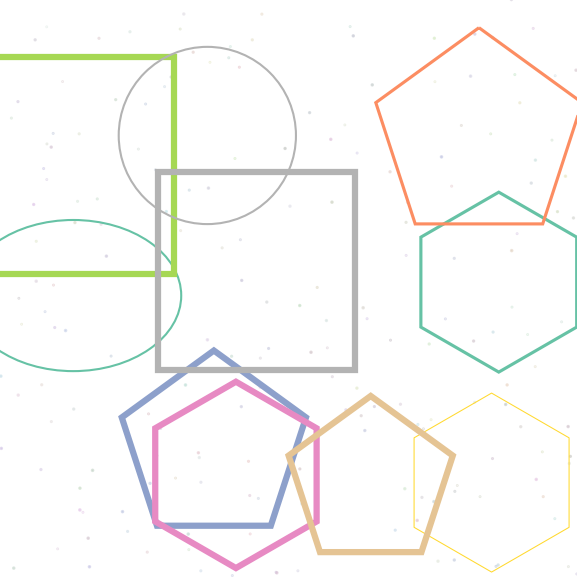[{"shape": "oval", "thickness": 1, "radius": 0.93, "center": [0.127, 0.487]}, {"shape": "hexagon", "thickness": 1.5, "radius": 0.78, "center": [0.864, 0.511]}, {"shape": "pentagon", "thickness": 1.5, "radius": 0.94, "center": [0.829, 0.763]}, {"shape": "pentagon", "thickness": 3, "radius": 0.84, "center": [0.37, 0.224]}, {"shape": "hexagon", "thickness": 3, "radius": 0.81, "center": [0.409, 0.177]}, {"shape": "square", "thickness": 3, "radius": 0.94, "center": [0.113, 0.712]}, {"shape": "hexagon", "thickness": 0.5, "radius": 0.77, "center": [0.851, 0.164]}, {"shape": "pentagon", "thickness": 3, "radius": 0.75, "center": [0.642, 0.164]}, {"shape": "circle", "thickness": 1, "radius": 0.77, "center": [0.359, 0.765]}, {"shape": "square", "thickness": 3, "radius": 0.86, "center": [0.444, 0.53]}]